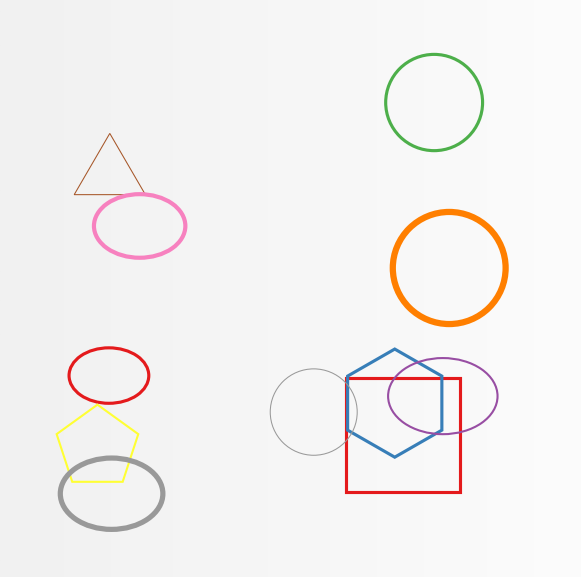[{"shape": "oval", "thickness": 1.5, "radius": 0.34, "center": [0.187, 0.349]}, {"shape": "square", "thickness": 1.5, "radius": 0.49, "center": [0.693, 0.246]}, {"shape": "hexagon", "thickness": 1.5, "radius": 0.47, "center": [0.679, 0.301]}, {"shape": "circle", "thickness": 1.5, "radius": 0.42, "center": [0.747, 0.822]}, {"shape": "oval", "thickness": 1, "radius": 0.47, "center": [0.762, 0.313]}, {"shape": "circle", "thickness": 3, "radius": 0.49, "center": [0.773, 0.535]}, {"shape": "pentagon", "thickness": 1, "radius": 0.37, "center": [0.168, 0.225]}, {"shape": "triangle", "thickness": 0.5, "radius": 0.35, "center": [0.189, 0.697]}, {"shape": "oval", "thickness": 2, "radius": 0.39, "center": [0.24, 0.608]}, {"shape": "oval", "thickness": 2.5, "radius": 0.44, "center": [0.192, 0.144]}, {"shape": "circle", "thickness": 0.5, "radius": 0.37, "center": [0.54, 0.286]}]